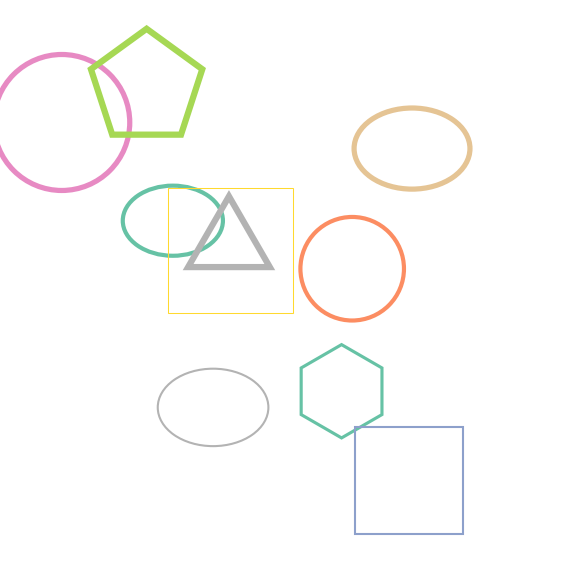[{"shape": "hexagon", "thickness": 1.5, "radius": 0.4, "center": [0.591, 0.322]}, {"shape": "oval", "thickness": 2, "radius": 0.43, "center": [0.299, 0.617]}, {"shape": "circle", "thickness": 2, "radius": 0.45, "center": [0.61, 0.534]}, {"shape": "square", "thickness": 1, "radius": 0.46, "center": [0.709, 0.167]}, {"shape": "circle", "thickness": 2.5, "radius": 0.59, "center": [0.107, 0.787]}, {"shape": "pentagon", "thickness": 3, "radius": 0.51, "center": [0.254, 0.848]}, {"shape": "square", "thickness": 0.5, "radius": 0.54, "center": [0.398, 0.565]}, {"shape": "oval", "thickness": 2.5, "radius": 0.5, "center": [0.713, 0.742]}, {"shape": "triangle", "thickness": 3, "radius": 0.41, "center": [0.396, 0.577]}, {"shape": "oval", "thickness": 1, "radius": 0.48, "center": [0.369, 0.294]}]